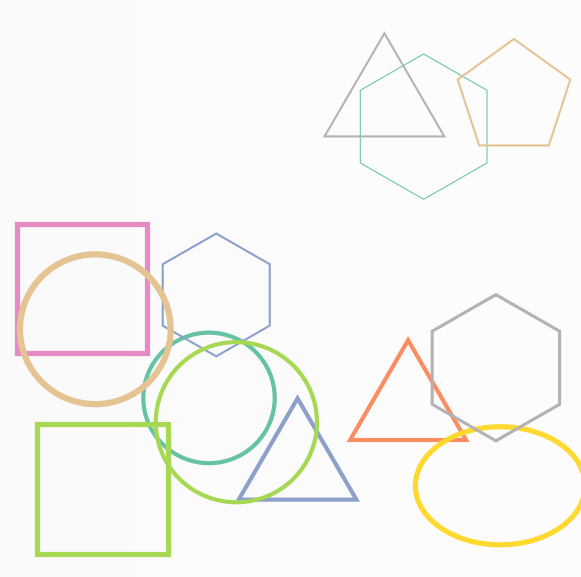[{"shape": "circle", "thickness": 2, "radius": 0.57, "center": [0.36, 0.31]}, {"shape": "hexagon", "thickness": 0.5, "radius": 0.63, "center": [0.729, 0.78]}, {"shape": "triangle", "thickness": 2, "radius": 0.58, "center": [0.702, 0.295]}, {"shape": "triangle", "thickness": 2, "radius": 0.58, "center": [0.512, 0.192]}, {"shape": "hexagon", "thickness": 1, "radius": 0.53, "center": [0.372, 0.488]}, {"shape": "square", "thickness": 2.5, "radius": 0.56, "center": [0.141, 0.5]}, {"shape": "square", "thickness": 2.5, "radius": 0.57, "center": [0.176, 0.152]}, {"shape": "circle", "thickness": 2, "radius": 0.69, "center": [0.407, 0.268]}, {"shape": "oval", "thickness": 2.5, "radius": 0.73, "center": [0.861, 0.158]}, {"shape": "circle", "thickness": 3, "radius": 0.65, "center": [0.164, 0.429]}, {"shape": "pentagon", "thickness": 1, "radius": 0.51, "center": [0.884, 0.83]}, {"shape": "triangle", "thickness": 1, "radius": 0.6, "center": [0.661, 0.822]}, {"shape": "hexagon", "thickness": 1.5, "radius": 0.63, "center": [0.853, 0.362]}]